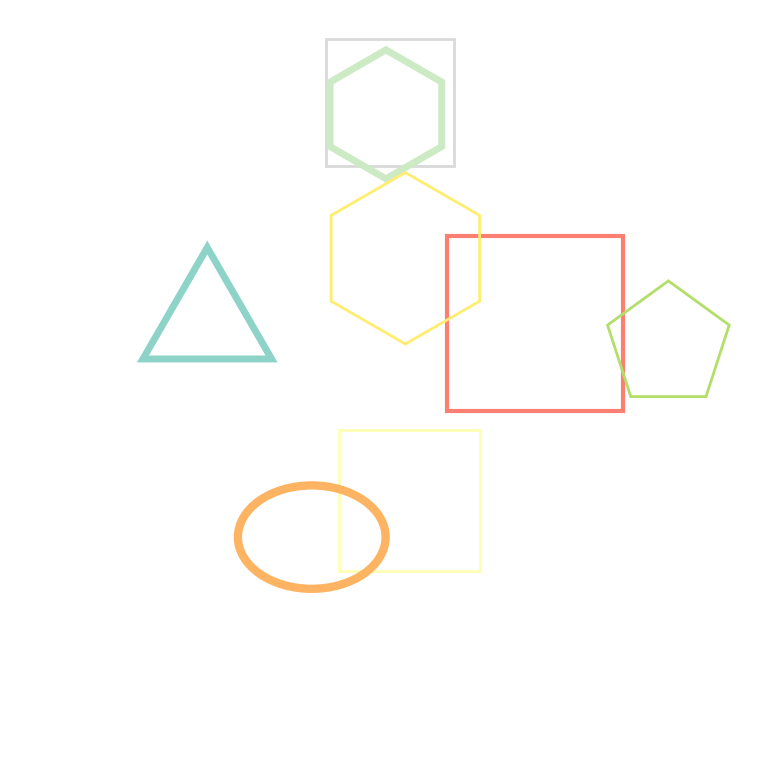[{"shape": "triangle", "thickness": 2.5, "radius": 0.48, "center": [0.269, 0.582]}, {"shape": "square", "thickness": 1, "radius": 0.46, "center": [0.532, 0.35]}, {"shape": "square", "thickness": 1.5, "radius": 0.57, "center": [0.695, 0.58]}, {"shape": "oval", "thickness": 3, "radius": 0.48, "center": [0.405, 0.302]}, {"shape": "pentagon", "thickness": 1, "radius": 0.42, "center": [0.868, 0.552]}, {"shape": "square", "thickness": 1, "radius": 0.41, "center": [0.506, 0.867]}, {"shape": "hexagon", "thickness": 2.5, "radius": 0.42, "center": [0.501, 0.852]}, {"shape": "hexagon", "thickness": 1, "radius": 0.56, "center": [0.526, 0.665]}]